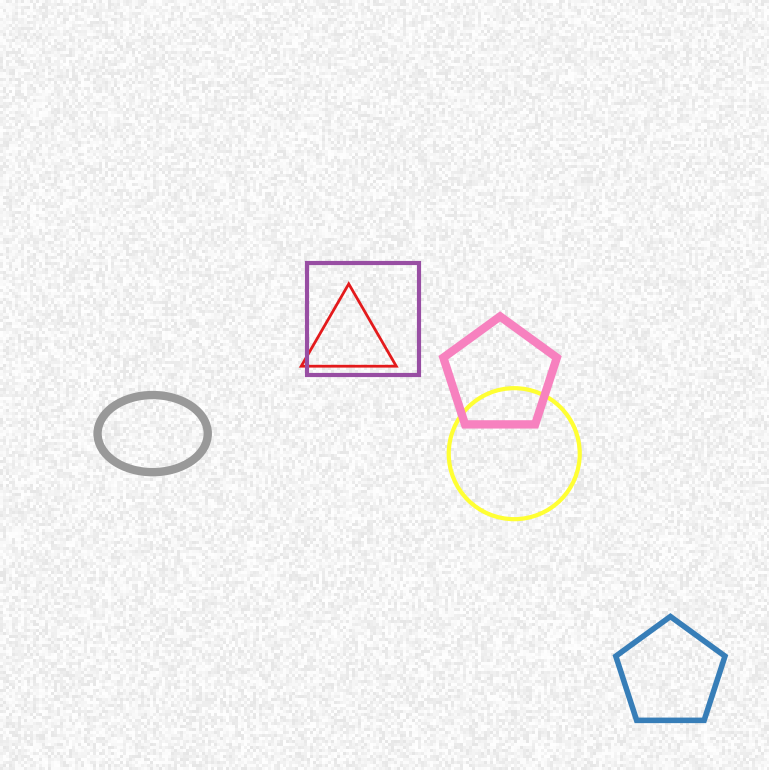[{"shape": "triangle", "thickness": 1, "radius": 0.36, "center": [0.453, 0.56]}, {"shape": "pentagon", "thickness": 2, "radius": 0.37, "center": [0.871, 0.125]}, {"shape": "square", "thickness": 1.5, "radius": 0.36, "center": [0.471, 0.586]}, {"shape": "circle", "thickness": 1.5, "radius": 0.43, "center": [0.668, 0.411]}, {"shape": "pentagon", "thickness": 3, "radius": 0.39, "center": [0.649, 0.512]}, {"shape": "oval", "thickness": 3, "radius": 0.36, "center": [0.198, 0.437]}]